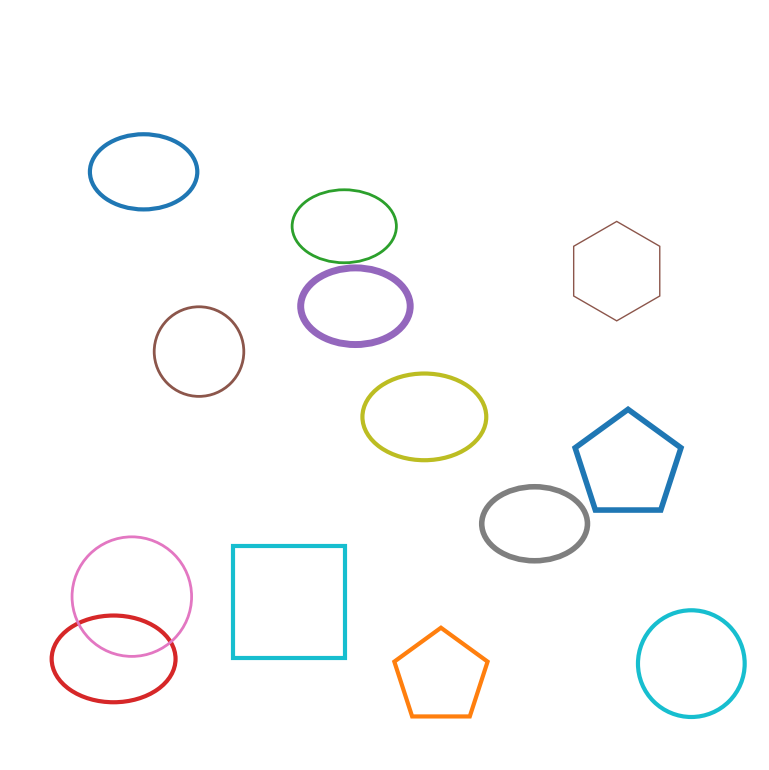[{"shape": "oval", "thickness": 1.5, "radius": 0.35, "center": [0.186, 0.777]}, {"shape": "pentagon", "thickness": 2, "radius": 0.36, "center": [0.816, 0.396]}, {"shape": "pentagon", "thickness": 1.5, "radius": 0.32, "center": [0.573, 0.121]}, {"shape": "oval", "thickness": 1, "radius": 0.34, "center": [0.447, 0.706]}, {"shape": "oval", "thickness": 1.5, "radius": 0.4, "center": [0.148, 0.144]}, {"shape": "oval", "thickness": 2.5, "radius": 0.36, "center": [0.462, 0.602]}, {"shape": "circle", "thickness": 1, "radius": 0.29, "center": [0.258, 0.543]}, {"shape": "hexagon", "thickness": 0.5, "radius": 0.32, "center": [0.801, 0.648]}, {"shape": "circle", "thickness": 1, "radius": 0.39, "center": [0.171, 0.225]}, {"shape": "oval", "thickness": 2, "radius": 0.34, "center": [0.694, 0.32]}, {"shape": "oval", "thickness": 1.5, "radius": 0.4, "center": [0.551, 0.459]}, {"shape": "circle", "thickness": 1.5, "radius": 0.35, "center": [0.898, 0.138]}, {"shape": "square", "thickness": 1.5, "radius": 0.36, "center": [0.375, 0.218]}]